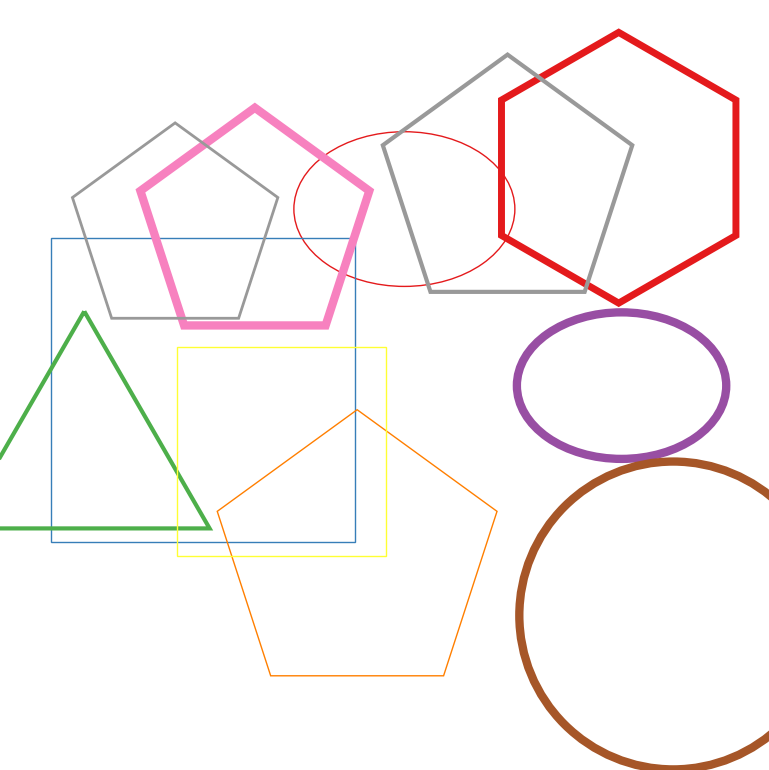[{"shape": "oval", "thickness": 0.5, "radius": 0.72, "center": [0.525, 0.728]}, {"shape": "hexagon", "thickness": 2.5, "radius": 0.88, "center": [0.804, 0.782]}, {"shape": "square", "thickness": 0.5, "radius": 0.99, "center": [0.264, 0.494]}, {"shape": "triangle", "thickness": 1.5, "radius": 0.94, "center": [0.109, 0.408]}, {"shape": "oval", "thickness": 3, "radius": 0.68, "center": [0.807, 0.499]}, {"shape": "pentagon", "thickness": 0.5, "radius": 0.96, "center": [0.464, 0.277]}, {"shape": "square", "thickness": 0.5, "radius": 0.68, "center": [0.366, 0.414]}, {"shape": "circle", "thickness": 3, "radius": 1.0, "center": [0.874, 0.201]}, {"shape": "pentagon", "thickness": 3, "radius": 0.78, "center": [0.331, 0.704]}, {"shape": "pentagon", "thickness": 1, "radius": 0.7, "center": [0.227, 0.7]}, {"shape": "pentagon", "thickness": 1.5, "radius": 0.85, "center": [0.659, 0.759]}]